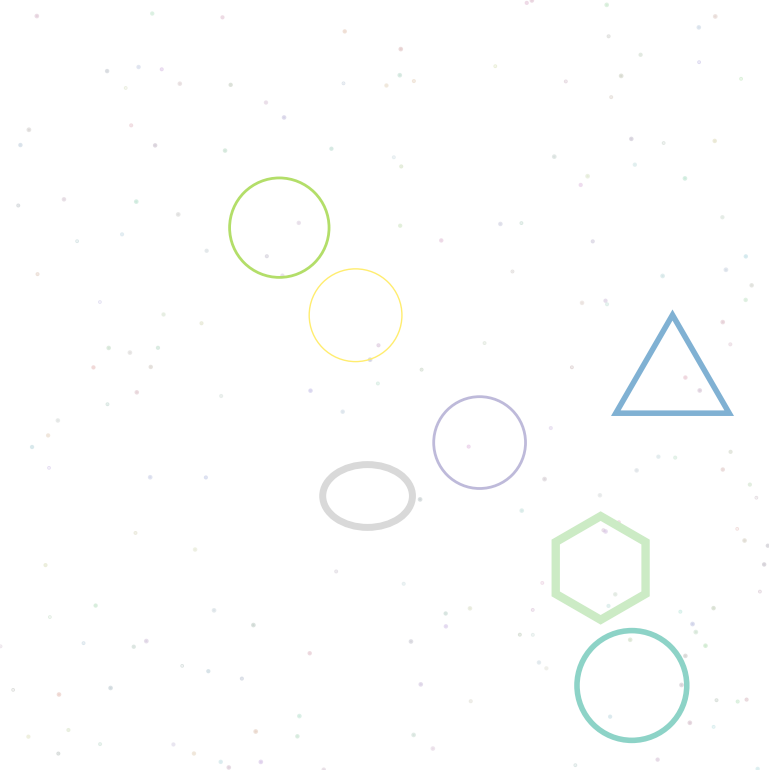[{"shape": "circle", "thickness": 2, "radius": 0.36, "center": [0.821, 0.11]}, {"shape": "circle", "thickness": 1, "radius": 0.3, "center": [0.623, 0.425]}, {"shape": "triangle", "thickness": 2, "radius": 0.43, "center": [0.873, 0.506]}, {"shape": "circle", "thickness": 1, "radius": 0.32, "center": [0.363, 0.704]}, {"shape": "oval", "thickness": 2.5, "radius": 0.29, "center": [0.477, 0.356]}, {"shape": "hexagon", "thickness": 3, "radius": 0.34, "center": [0.78, 0.262]}, {"shape": "circle", "thickness": 0.5, "radius": 0.3, "center": [0.462, 0.591]}]